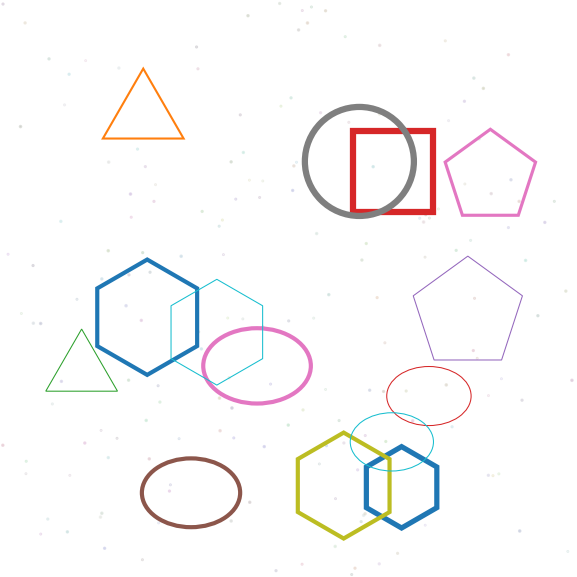[{"shape": "hexagon", "thickness": 2.5, "radius": 0.35, "center": [0.695, 0.155]}, {"shape": "hexagon", "thickness": 2, "radius": 0.5, "center": [0.255, 0.45]}, {"shape": "triangle", "thickness": 1, "radius": 0.4, "center": [0.248, 0.8]}, {"shape": "triangle", "thickness": 0.5, "radius": 0.36, "center": [0.141, 0.358]}, {"shape": "oval", "thickness": 0.5, "radius": 0.37, "center": [0.743, 0.313]}, {"shape": "square", "thickness": 3, "radius": 0.35, "center": [0.681, 0.702]}, {"shape": "pentagon", "thickness": 0.5, "radius": 0.5, "center": [0.81, 0.456]}, {"shape": "oval", "thickness": 2, "radius": 0.43, "center": [0.331, 0.146]}, {"shape": "pentagon", "thickness": 1.5, "radius": 0.41, "center": [0.849, 0.693]}, {"shape": "oval", "thickness": 2, "radius": 0.47, "center": [0.445, 0.366]}, {"shape": "circle", "thickness": 3, "radius": 0.47, "center": [0.622, 0.72]}, {"shape": "hexagon", "thickness": 2, "radius": 0.46, "center": [0.595, 0.158]}, {"shape": "oval", "thickness": 0.5, "radius": 0.36, "center": [0.679, 0.234]}, {"shape": "hexagon", "thickness": 0.5, "radius": 0.46, "center": [0.375, 0.424]}]